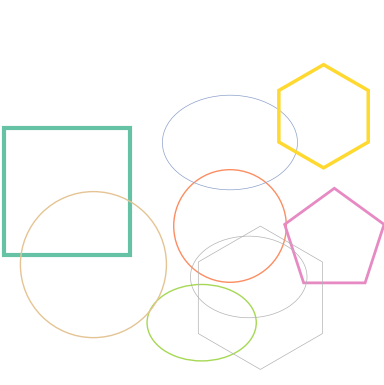[{"shape": "square", "thickness": 3, "radius": 0.82, "center": [0.174, 0.502]}, {"shape": "circle", "thickness": 1, "radius": 0.73, "center": [0.597, 0.413]}, {"shape": "oval", "thickness": 0.5, "radius": 0.88, "center": [0.597, 0.63]}, {"shape": "pentagon", "thickness": 2, "radius": 0.68, "center": [0.868, 0.375]}, {"shape": "oval", "thickness": 1, "radius": 0.71, "center": [0.524, 0.162]}, {"shape": "hexagon", "thickness": 2.5, "radius": 0.67, "center": [0.84, 0.698]}, {"shape": "circle", "thickness": 1, "radius": 0.95, "center": [0.243, 0.313]}, {"shape": "oval", "thickness": 0.5, "radius": 0.76, "center": [0.646, 0.281]}, {"shape": "hexagon", "thickness": 0.5, "radius": 0.93, "center": [0.676, 0.227]}]